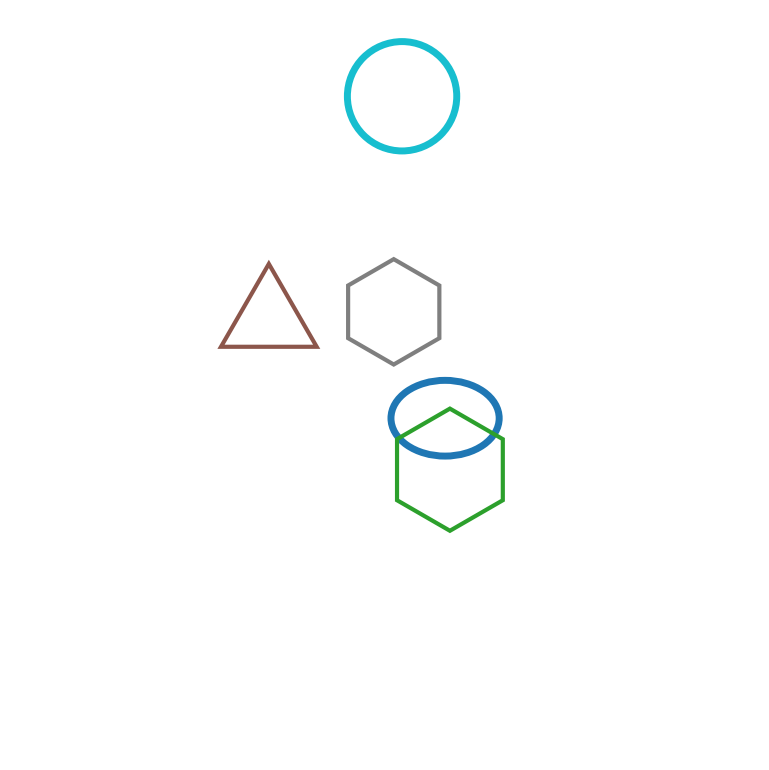[{"shape": "oval", "thickness": 2.5, "radius": 0.35, "center": [0.578, 0.457]}, {"shape": "hexagon", "thickness": 1.5, "radius": 0.4, "center": [0.584, 0.39]}, {"shape": "triangle", "thickness": 1.5, "radius": 0.36, "center": [0.349, 0.586]}, {"shape": "hexagon", "thickness": 1.5, "radius": 0.34, "center": [0.511, 0.595]}, {"shape": "circle", "thickness": 2.5, "radius": 0.36, "center": [0.522, 0.875]}]